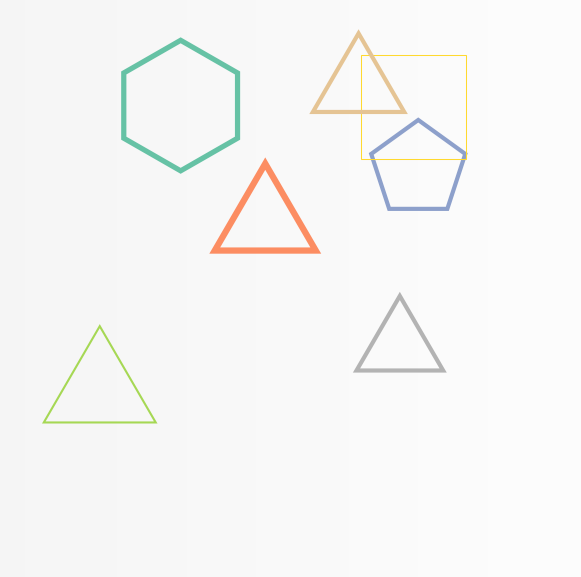[{"shape": "hexagon", "thickness": 2.5, "radius": 0.56, "center": [0.311, 0.816]}, {"shape": "triangle", "thickness": 3, "radius": 0.5, "center": [0.456, 0.615]}, {"shape": "pentagon", "thickness": 2, "radius": 0.43, "center": [0.72, 0.706]}, {"shape": "triangle", "thickness": 1, "radius": 0.56, "center": [0.172, 0.323]}, {"shape": "square", "thickness": 0.5, "radius": 0.45, "center": [0.711, 0.814]}, {"shape": "triangle", "thickness": 2, "radius": 0.45, "center": [0.617, 0.851]}, {"shape": "triangle", "thickness": 2, "radius": 0.43, "center": [0.688, 0.401]}]